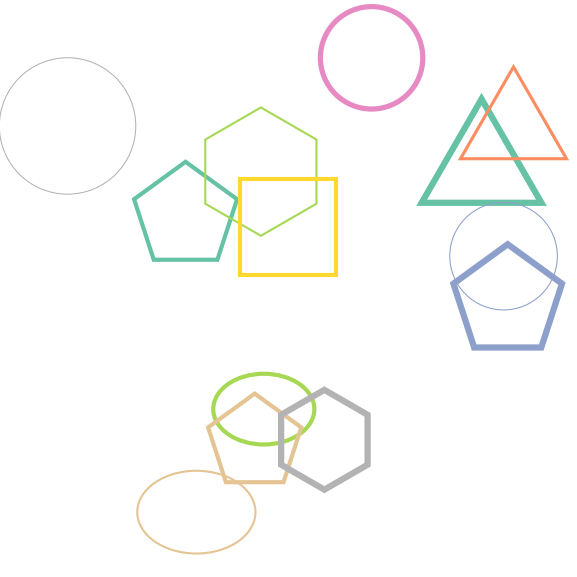[{"shape": "pentagon", "thickness": 2, "radius": 0.47, "center": [0.321, 0.625]}, {"shape": "triangle", "thickness": 3, "radius": 0.6, "center": [0.834, 0.708]}, {"shape": "triangle", "thickness": 1.5, "radius": 0.53, "center": [0.889, 0.777]}, {"shape": "pentagon", "thickness": 3, "radius": 0.49, "center": [0.879, 0.477]}, {"shape": "circle", "thickness": 0.5, "radius": 0.47, "center": [0.872, 0.556]}, {"shape": "circle", "thickness": 2.5, "radius": 0.44, "center": [0.643, 0.899]}, {"shape": "hexagon", "thickness": 1, "radius": 0.56, "center": [0.452, 0.702]}, {"shape": "oval", "thickness": 2, "radius": 0.44, "center": [0.457, 0.291]}, {"shape": "square", "thickness": 2, "radius": 0.42, "center": [0.499, 0.606]}, {"shape": "pentagon", "thickness": 2, "radius": 0.42, "center": [0.441, 0.233]}, {"shape": "oval", "thickness": 1, "radius": 0.51, "center": [0.34, 0.112]}, {"shape": "circle", "thickness": 0.5, "radius": 0.59, "center": [0.117, 0.781]}, {"shape": "hexagon", "thickness": 3, "radius": 0.43, "center": [0.562, 0.238]}]